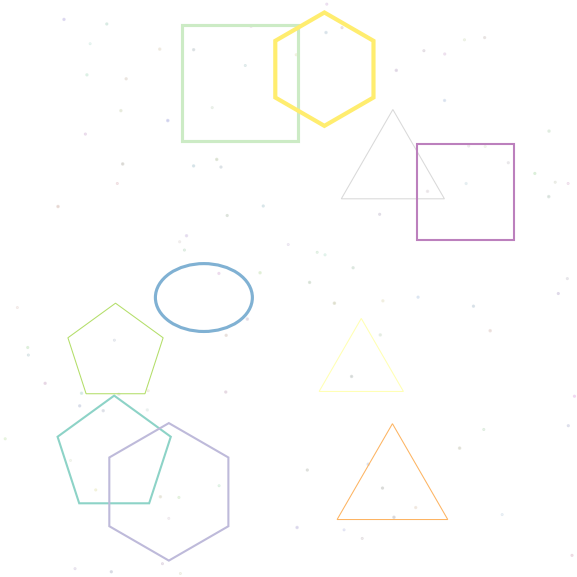[{"shape": "pentagon", "thickness": 1, "radius": 0.52, "center": [0.198, 0.211]}, {"shape": "triangle", "thickness": 0.5, "radius": 0.42, "center": [0.626, 0.363]}, {"shape": "hexagon", "thickness": 1, "radius": 0.6, "center": [0.292, 0.147]}, {"shape": "oval", "thickness": 1.5, "radius": 0.42, "center": [0.353, 0.484]}, {"shape": "triangle", "thickness": 0.5, "radius": 0.55, "center": [0.68, 0.155]}, {"shape": "pentagon", "thickness": 0.5, "radius": 0.43, "center": [0.2, 0.387]}, {"shape": "triangle", "thickness": 0.5, "radius": 0.52, "center": [0.68, 0.706]}, {"shape": "square", "thickness": 1, "radius": 0.42, "center": [0.806, 0.666]}, {"shape": "square", "thickness": 1.5, "radius": 0.5, "center": [0.416, 0.855]}, {"shape": "hexagon", "thickness": 2, "radius": 0.49, "center": [0.562, 0.879]}]